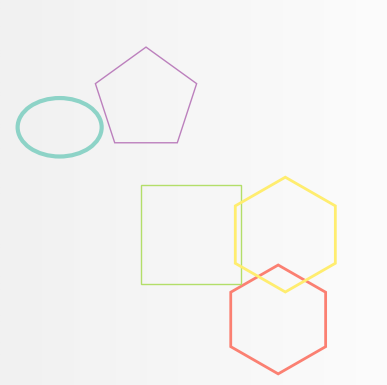[{"shape": "oval", "thickness": 3, "radius": 0.54, "center": [0.154, 0.669]}, {"shape": "hexagon", "thickness": 2, "radius": 0.71, "center": [0.718, 0.17]}, {"shape": "square", "thickness": 1, "radius": 0.64, "center": [0.493, 0.392]}, {"shape": "pentagon", "thickness": 1, "radius": 0.69, "center": [0.377, 0.74]}, {"shape": "hexagon", "thickness": 2, "radius": 0.75, "center": [0.736, 0.391]}]